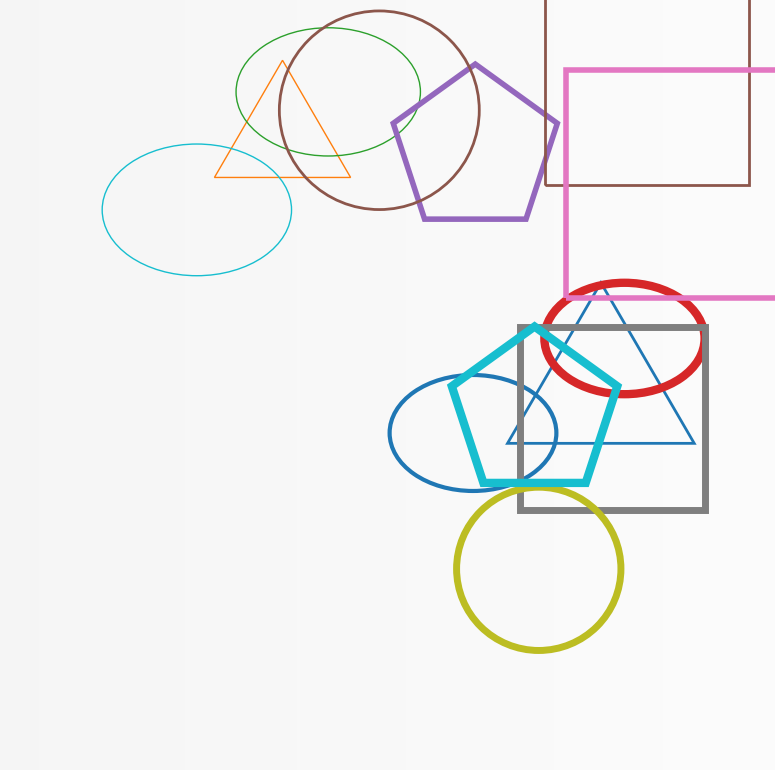[{"shape": "oval", "thickness": 1.5, "radius": 0.54, "center": [0.61, 0.438]}, {"shape": "triangle", "thickness": 1, "radius": 0.7, "center": [0.775, 0.494]}, {"shape": "triangle", "thickness": 0.5, "radius": 0.51, "center": [0.365, 0.82]}, {"shape": "oval", "thickness": 0.5, "radius": 0.59, "center": [0.424, 0.881]}, {"shape": "oval", "thickness": 3, "radius": 0.52, "center": [0.806, 0.56]}, {"shape": "pentagon", "thickness": 2, "radius": 0.56, "center": [0.613, 0.805]}, {"shape": "circle", "thickness": 1, "radius": 0.64, "center": [0.489, 0.857]}, {"shape": "square", "thickness": 1, "radius": 0.66, "center": [0.834, 0.892]}, {"shape": "square", "thickness": 2, "radius": 0.74, "center": [0.878, 0.761]}, {"shape": "square", "thickness": 2.5, "radius": 0.6, "center": [0.79, 0.457]}, {"shape": "circle", "thickness": 2.5, "radius": 0.53, "center": [0.695, 0.261]}, {"shape": "pentagon", "thickness": 3, "radius": 0.56, "center": [0.69, 0.464]}, {"shape": "oval", "thickness": 0.5, "radius": 0.61, "center": [0.254, 0.727]}]